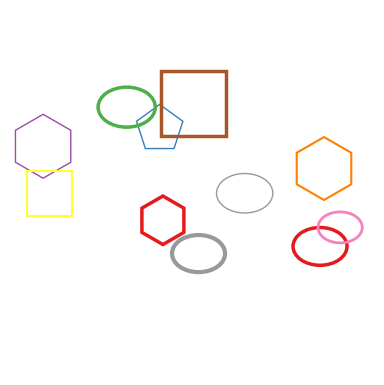[{"shape": "oval", "thickness": 2.5, "radius": 0.35, "center": [0.831, 0.36]}, {"shape": "hexagon", "thickness": 2.5, "radius": 0.31, "center": [0.423, 0.428]}, {"shape": "pentagon", "thickness": 1, "radius": 0.32, "center": [0.415, 0.665]}, {"shape": "oval", "thickness": 2.5, "radius": 0.37, "center": [0.329, 0.722]}, {"shape": "hexagon", "thickness": 1, "radius": 0.41, "center": [0.112, 0.62]}, {"shape": "hexagon", "thickness": 1.5, "radius": 0.41, "center": [0.842, 0.562]}, {"shape": "square", "thickness": 1.5, "radius": 0.29, "center": [0.128, 0.497]}, {"shape": "square", "thickness": 2.5, "radius": 0.42, "center": [0.503, 0.73]}, {"shape": "oval", "thickness": 2, "radius": 0.29, "center": [0.884, 0.409]}, {"shape": "oval", "thickness": 1, "radius": 0.37, "center": [0.636, 0.498]}, {"shape": "oval", "thickness": 3, "radius": 0.34, "center": [0.516, 0.341]}]